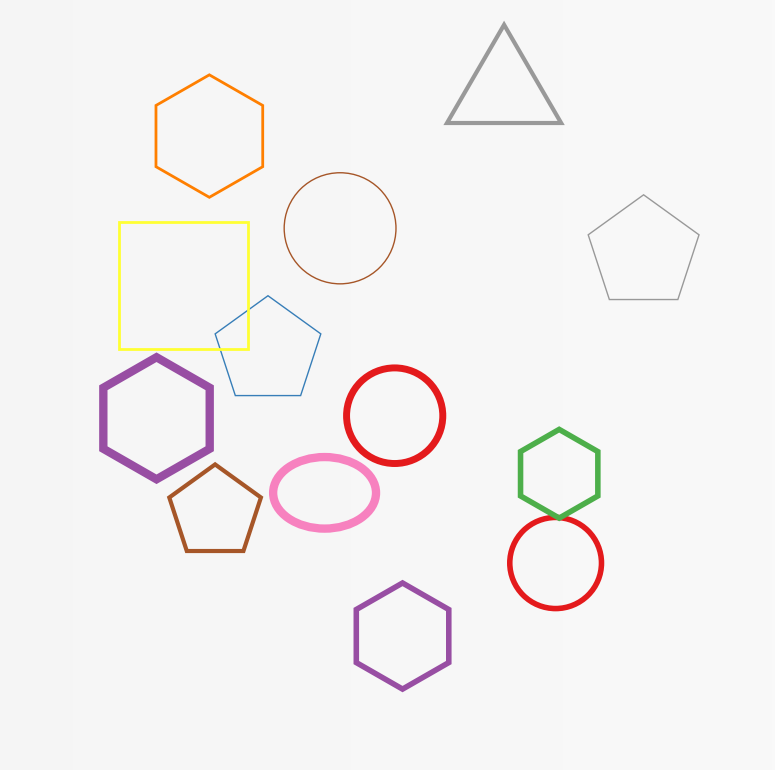[{"shape": "circle", "thickness": 2.5, "radius": 0.31, "center": [0.509, 0.46]}, {"shape": "circle", "thickness": 2, "radius": 0.3, "center": [0.717, 0.269]}, {"shape": "pentagon", "thickness": 0.5, "radius": 0.36, "center": [0.346, 0.544]}, {"shape": "hexagon", "thickness": 2, "radius": 0.29, "center": [0.722, 0.385]}, {"shape": "hexagon", "thickness": 2, "radius": 0.34, "center": [0.519, 0.174]}, {"shape": "hexagon", "thickness": 3, "radius": 0.4, "center": [0.202, 0.457]}, {"shape": "hexagon", "thickness": 1, "radius": 0.4, "center": [0.27, 0.823]}, {"shape": "square", "thickness": 1, "radius": 0.41, "center": [0.237, 0.629]}, {"shape": "circle", "thickness": 0.5, "radius": 0.36, "center": [0.439, 0.704]}, {"shape": "pentagon", "thickness": 1.5, "radius": 0.31, "center": [0.278, 0.335]}, {"shape": "oval", "thickness": 3, "radius": 0.33, "center": [0.419, 0.36]}, {"shape": "pentagon", "thickness": 0.5, "radius": 0.38, "center": [0.83, 0.672]}, {"shape": "triangle", "thickness": 1.5, "radius": 0.43, "center": [0.65, 0.883]}]